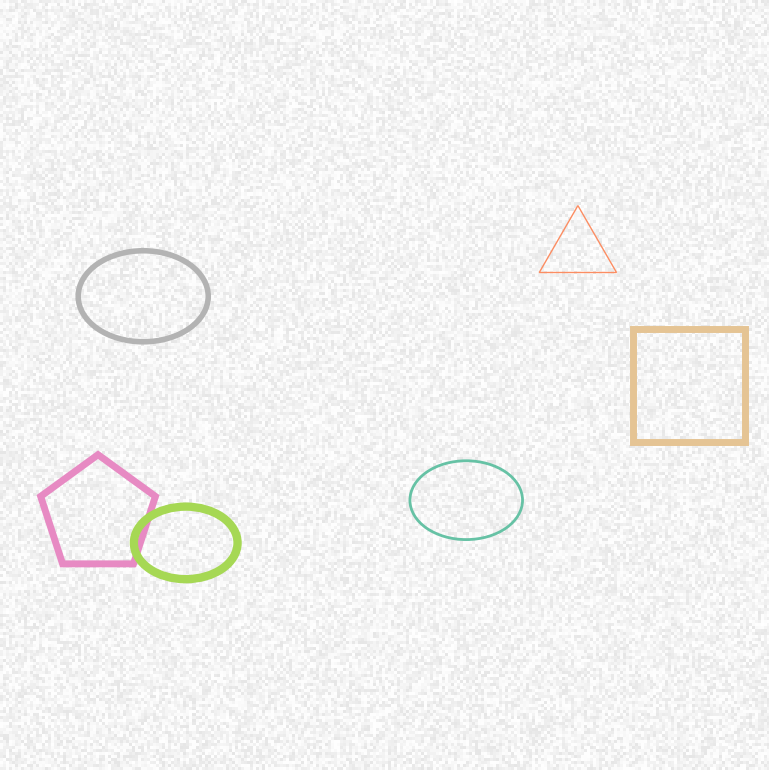[{"shape": "oval", "thickness": 1, "radius": 0.37, "center": [0.605, 0.35]}, {"shape": "triangle", "thickness": 0.5, "radius": 0.29, "center": [0.751, 0.675]}, {"shape": "pentagon", "thickness": 2.5, "radius": 0.39, "center": [0.127, 0.331]}, {"shape": "oval", "thickness": 3, "radius": 0.34, "center": [0.241, 0.295]}, {"shape": "square", "thickness": 2.5, "radius": 0.37, "center": [0.895, 0.5]}, {"shape": "oval", "thickness": 2, "radius": 0.42, "center": [0.186, 0.615]}]